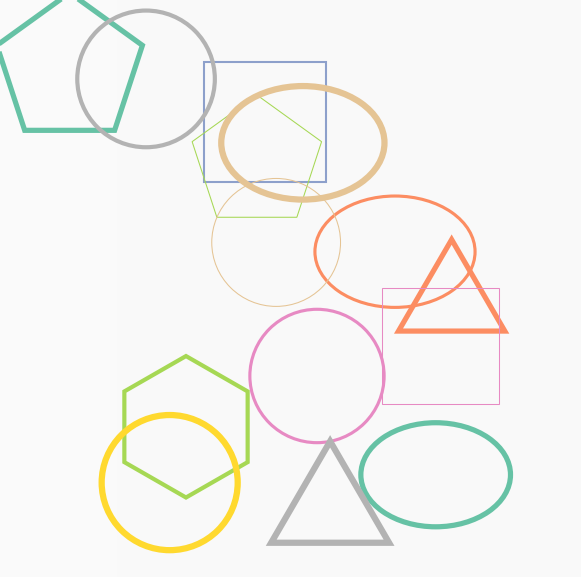[{"shape": "oval", "thickness": 2.5, "radius": 0.64, "center": [0.75, 0.177]}, {"shape": "pentagon", "thickness": 2.5, "radius": 0.66, "center": [0.12, 0.88]}, {"shape": "oval", "thickness": 1.5, "radius": 0.69, "center": [0.68, 0.563]}, {"shape": "triangle", "thickness": 2.5, "radius": 0.53, "center": [0.777, 0.479]}, {"shape": "square", "thickness": 1, "radius": 0.52, "center": [0.456, 0.788]}, {"shape": "square", "thickness": 0.5, "radius": 0.5, "center": [0.758, 0.4]}, {"shape": "circle", "thickness": 1.5, "radius": 0.58, "center": [0.545, 0.348]}, {"shape": "pentagon", "thickness": 0.5, "radius": 0.59, "center": [0.442, 0.718]}, {"shape": "hexagon", "thickness": 2, "radius": 0.61, "center": [0.32, 0.26]}, {"shape": "circle", "thickness": 3, "radius": 0.59, "center": [0.292, 0.163]}, {"shape": "circle", "thickness": 0.5, "radius": 0.55, "center": [0.475, 0.579]}, {"shape": "oval", "thickness": 3, "radius": 0.7, "center": [0.521, 0.752]}, {"shape": "triangle", "thickness": 3, "radius": 0.59, "center": [0.568, 0.118]}, {"shape": "circle", "thickness": 2, "radius": 0.59, "center": [0.251, 0.863]}]